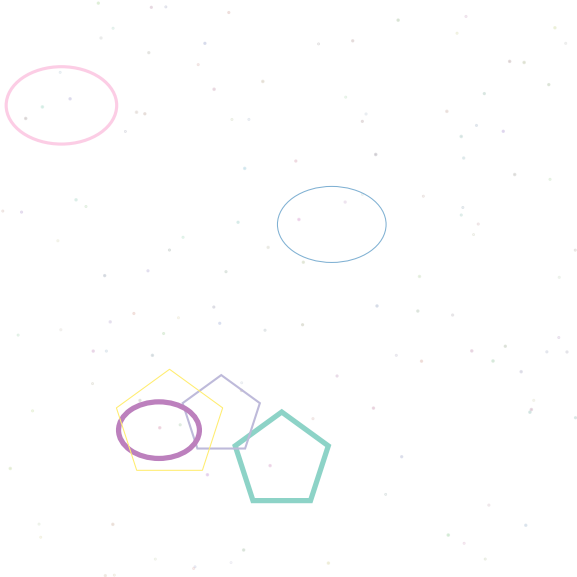[{"shape": "pentagon", "thickness": 2.5, "radius": 0.42, "center": [0.488, 0.201]}, {"shape": "pentagon", "thickness": 1, "radius": 0.35, "center": [0.383, 0.279]}, {"shape": "oval", "thickness": 0.5, "radius": 0.47, "center": [0.574, 0.61]}, {"shape": "oval", "thickness": 1.5, "radius": 0.48, "center": [0.106, 0.817]}, {"shape": "oval", "thickness": 2.5, "radius": 0.35, "center": [0.275, 0.254]}, {"shape": "pentagon", "thickness": 0.5, "radius": 0.48, "center": [0.294, 0.263]}]